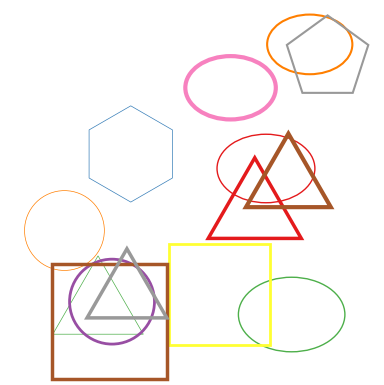[{"shape": "oval", "thickness": 1, "radius": 0.64, "center": [0.691, 0.562]}, {"shape": "triangle", "thickness": 2.5, "radius": 0.7, "center": [0.662, 0.451]}, {"shape": "hexagon", "thickness": 0.5, "radius": 0.62, "center": [0.34, 0.6]}, {"shape": "triangle", "thickness": 0.5, "radius": 0.68, "center": [0.255, 0.2]}, {"shape": "oval", "thickness": 1, "radius": 0.69, "center": [0.758, 0.183]}, {"shape": "circle", "thickness": 2, "radius": 0.55, "center": [0.291, 0.217]}, {"shape": "oval", "thickness": 1.5, "radius": 0.55, "center": [0.805, 0.885]}, {"shape": "circle", "thickness": 0.5, "radius": 0.52, "center": [0.167, 0.401]}, {"shape": "square", "thickness": 2, "radius": 0.65, "center": [0.571, 0.235]}, {"shape": "square", "thickness": 2.5, "radius": 0.75, "center": [0.285, 0.166]}, {"shape": "triangle", "thickness": 3, "radius": 0.64, "center": [0.749, 0.526]}, {"shape": "oval", "thickness": 3, "radius": 0.59, "center": [0.599, 0.772]}, {"shape": "pentagon", "thickness": 1.5, "radius": 0.56, "center": [0.851, 0.849]}, {"shape": "triangle", "thickness": 2.5, "radius": 0.6, "center": [0.33, 0.234]}]